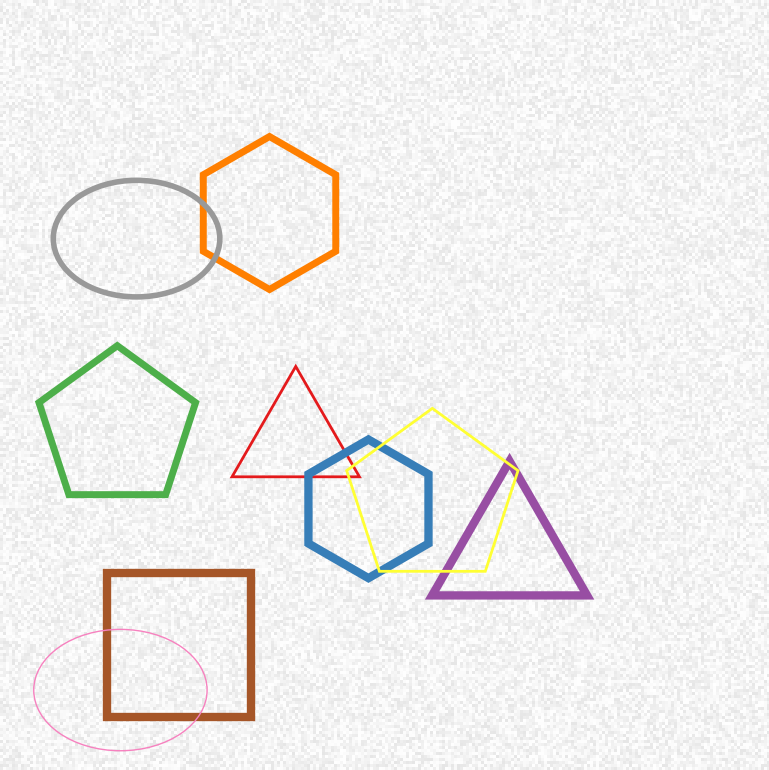[{"shape": "triangle", "thickness": 1, "radius": 0.48, "center": [0.384, 0.429]}, {"shape": "hexagon", "thickness": 3, "radius": 0.45, "center": [0.479, 0.339]}, {"shape": "pentagon", "thickness": 2.5, "radius": 0.53, "center": [0.152, 0.444]}, {"shape": "triangle", "thickness": 3, "radius": 0.58, "center": [0.662, 0.285]}, {"shape": "hexagon", "thickness": 2.5, "radius": 0.5, "center": [0.35, 0.723]}, {"shape": "pentagon", "thickness": 1, "radius": 0.58, "center": [0.561, 0.353]}, {"shape": "square", "thickness": 3, "radius": 0.47, "center": [0.232, 0.162]}, {"shape": "oval", "thickness": 0.5, "radius": 0.56, "center": [0.156, 0.104]}, {"shape": "oval", "thickness": 2, "radius": 0.54, "center": [0.177, 0.69]}]